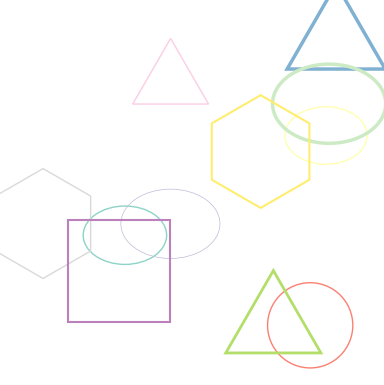[{"shape": "oval", "thickness": 1, "radius": 0.54, "center": [0.324, 0.389]}, {"shape": "oval", "thickness": 1, "radius": 0.53, "center": [0.847, 0.648]}, {"shape": "oval", "thickness": 0.5, "radius": 0.64, "center": [0.443, 0.419]}, {"shape": "circle", "thickness": 1, "radius": 0.55, "center": [0.806, 0.155]}, {"shape": "triangle", "thickness": 2.5, "radius": 0.74, "center": [0.873, 0.894]}, {"shape": "triangle", "thickness": 2, "radius": 0.71, "center": [0.71, 0.155]}, {"shape": "triangle", "thickness": 1, "radius": 0.57, "center": [0.443, 0.787]}, {"shape": "hexagon", "thickness": 1, "radius": 0.71, "center": [0.112, 0.419]}, {"shape": "square", "thickness": 1.5, "radius": 0.66, "center": [0.309, 0.297]}, {"shape": "oval", "thickness": 2.5, "radius": 0.73, "center": [0.855, 0.731]}, {"shape": "hexagon", "thickness": 1.5, "radius": 0.73, "center": [0.677, 0.606]}]